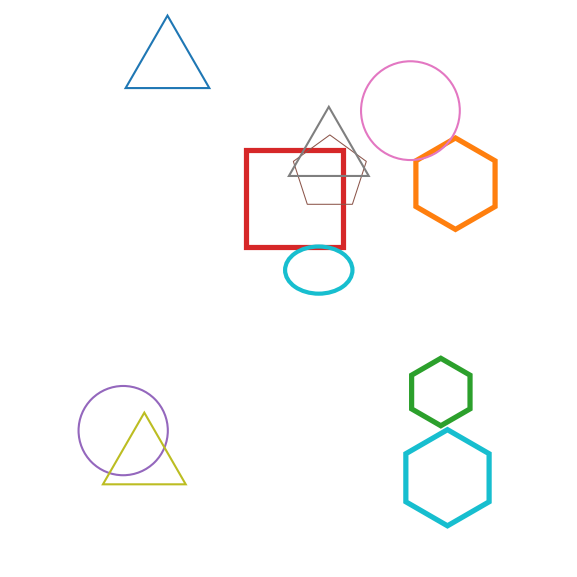[{"shape": "triangle", "thickness": 1, "radius": 0.42, "center": [0.29, 0.888]}, {"shape": "hexagon", "thickness": 2.5, "radius": 0.4, "center": [0.789, 0.681]}, {"shape": "hexagon", "thickness": 2.5, "radius": 0.29, "center": [0.763, 0.32]}, {"shape": "square", "thickness": 2.5, "radius": 0.42, "center": [0.511, 0.656]}, {"shape": "circle", "thickness": 1, "radius": 0.39, "center": [0.213, 0.253]}, {"shape": "pentagon", "thickness": 0.5, "radius": 0.33, "center": [0.571, 0.699]}, {"shape": "circle", "thickness": 1, "radius": 0.43, "center": [0.711, 0.808]}, {"shape": "triangle", "thickness": 1, "radius": 0.4, "center": [0.569, 0.734]}, {"shape": "triangle", "thickness": 1, "radius": 0.41, "center": [0.25, 0.202]}, {"shape": "oval", "thickness": 2, "radius": 0.29, "center": [0.552, 0.531]}, {"shape": "hexagon", "thickness": 2.5, "radius": 0.42, "center": [0.775, 0.172]}]